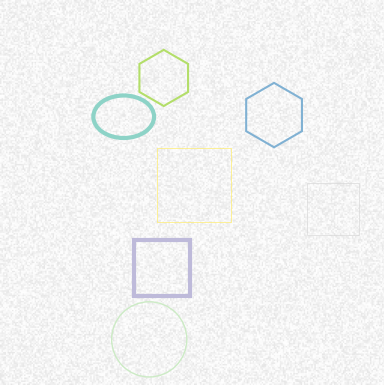[{"shape": "oval", "thickness": 3, "radius": 0.39, "center": [0.321, 0.697]}, {"shape": "square", "thickness": 3, "radius": 0.37, "center": [0.421, 0.303]}, {"shape": "hexagon", "thickness": 1.5, "radius": 0.42, "center": [0.712, 0.701]}, {"shape": "hexagon", "thickness": 1.5, "radius": 0.36, "center": [0.425, 0.798]}, {"shape": "square", "thickness": 0.5, "radius": 0.34, "center": [0.865, 0.457]}, {"shape": "circle", "thickness": 1, "radius": 0.49, "center": [0.388, 0.119]}, {"shape": "square", "thickness": 0.5, "radius": 0.48, "center": [0.504, 0.519]}]